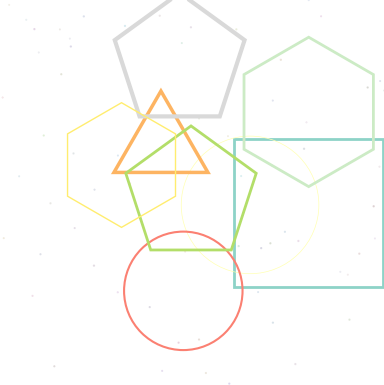[{"shape": "square", "thickness": 2, "radius": 0.97, "center": [0.801, 0.447]}, {"shape": "circle", "thickness": 0.5, "radius": 0.89, "center": [0.649, 0.468]}, {"shape": "circle", "thickness": 1.5, "radius": 0.77, "center": [0.476, 0.245]}, {"shape": "triangle", "thickness": 2.5, "radius": 0.7, "center": [0.418, 0.623]}, {"shape": "pentagon", "thickness": 2, "radius": 0.89, "center": [0.496, 0.495]}, {"shape": "pentagon", "thickness": 3, "radius": 0.89, "center": [0.467, 0.841]}, {"shape": "hexagon", "thickness": 2, "radius": 0.97, "center": [0.802, 0.709]}, {"shape": "hexagon", "thickness": 1, "radius": 0.81, "center": [0.316, 0.571]}]